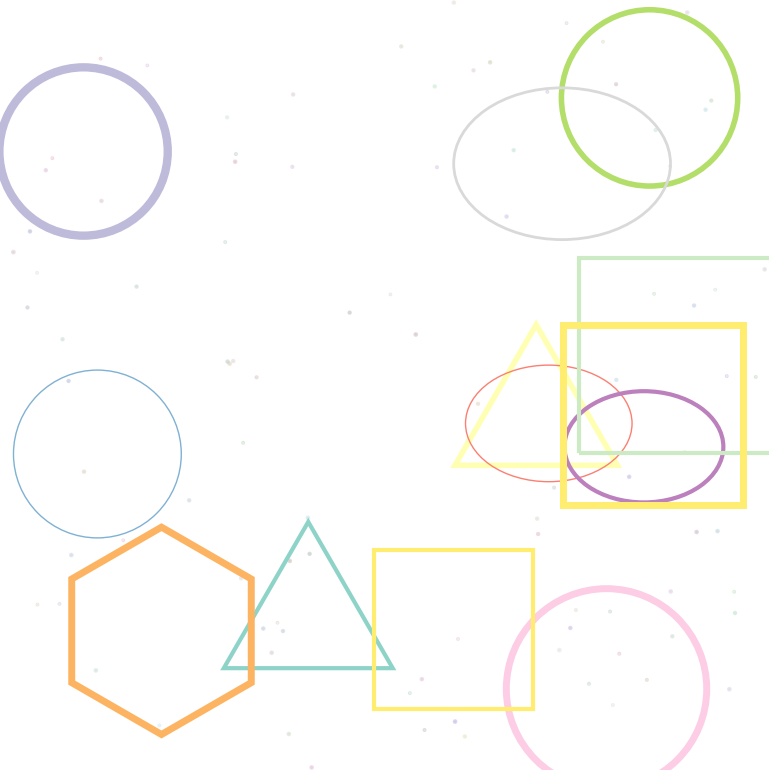[{"shape": "triangle", "thickness": 1.5, "radius": 0.63, "center": [0.4, 0.196]}, {"shape": "triangle", "thickness": 2, "radius": 0.61, "center": [0.696, 0.457]}, {"shape": "circle", "thickness": 3, "radius": 0.55, "center": [0.109, 0.803]}, {"shape": "oval", "thickness": 0.5, "radius": 0.54, "center": [0.713, 0.45]}, {"shape": "circle", "thickness": 0.5, "radius": 0.54, "center": [0.126, 0.41]}, {"shape": "hexagon", "thickness": 2.5, "radius": 0.67, "center": [0.21, 0.181]}, {"shape": "circle", "thickness": 2, "radius": 0.57, "center": [0.844, 0.873]}, {"shape": "circle", "thickness": 2.5, "radius": 0.65, "center": [0.788, 0.105]}, {"shape": "oval", "thickness": 1, "radius": 0.7, "center": [0.73, 0.787]}, {"shape": "oval", "thickness": 1.5, "radius": 0.52, "center": [0.836, 0.42]}, {"shape": "square", "thickness": 1.5, "radius": 0.63, "center": [0.878, 0.538]}, {"shape": "square", "thickness": 1.5, "radius": 0.52, "center": [0.589, 0.183]}, {"shape": "square", "thickness": 2.5, "radius": 0.59, "center": [0.848, 0.461]}]